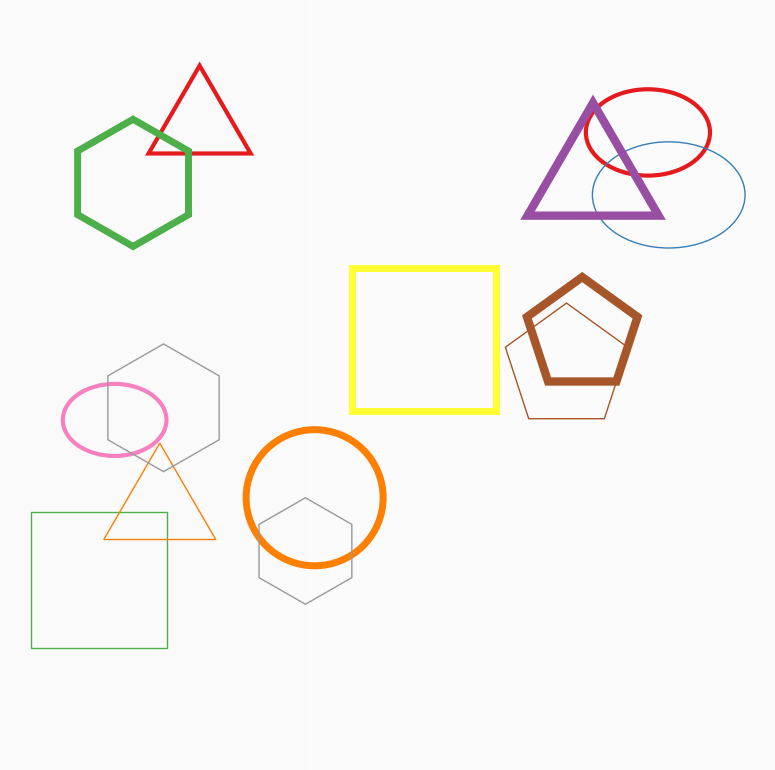[{"shape": "triangle", "thickness": 1.5, "radius": 0.38, "center": [0.258, 0.839]}, {"shape": "oval", "thickness": 1.5, "radius": 0.4, "center": [0.836, 0.828]}, {"shape": "oval", "thickness": 0.5, "radius": 0.49, "center": [0.863, 0.747]}, {"shape": "hexagon", "thickness": 2.5, "radius": 0.41, "center": [0.172, 0.763]}, {"shape": "square", "thickness": 0.5, "radius": 0.44, "center": [0.127, 0.247]}, {"shape": "triangle", "thickness": 3, "radius": 0.49, "center": [0.765, 0.769]}, {"shape": "triangle", "thickness": 0.5, "radius": 0.42, "center": [0.206, 0.341]}, {"shape": "circle", "thickness": 2.5, "radius": 0.44, "center": [0.406, 0.354]}, {"shape": "square", "thickness": 2.5, "radius": 0.46, "center": [0.547, 0.559]}, {"shape": "pentagon", "thickness": 0.5, "radius": 0.42, "center": [0.731, 0.523]}, {"shape": "pentagon", "thickness": 3, "radius": 0.37, "center": [0.751, 0.565]}, {"shape": "oval", "thickness": 1.5, "radius": 0.33, "center": [0.148, 0.455]}, {"shape": "hexagon", "thickness": 0.5, "radius": 0.35, "center": [0.394, 0.284]}, {"shape": "hexagon", "thickness": 0.5, "radius": 0.41, "center": [0.211, 0.47]}]